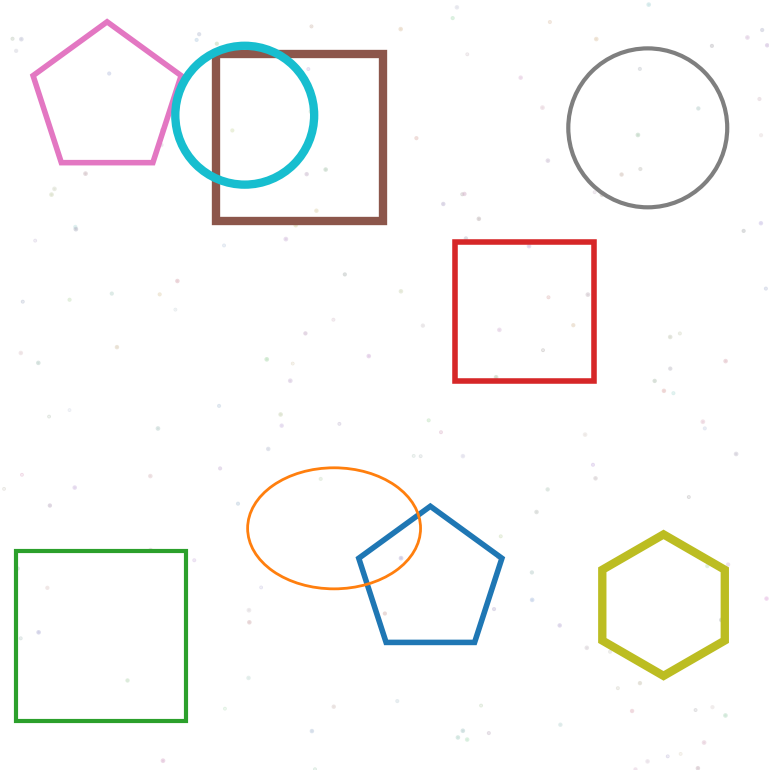[{"shape": "pentagon", "thickness": 2, "radius": 0.49, "center": [0.559, 0.245]}, {"shape": "oval", "thickness": 1, "radius": 0.56, "center": [0.434, 0.314]}, {"shape": "square", "thickness": 1.5, "radius": 0.55, "center": [0.132, 0.175]}, {"shape": "square", "thickness": 2, "radius": 0.45, "center": [0.681, 0.595]}, {"shape": "square", "thickness": 3, "radius": 0.54, "center": [0.389, 0.821]}, {"shape": "pentagon", "thickness": 2, "radius": 0.51, "center": [0.139, 0.871]}, {"shape": "circle", "thickness": 1.5, "radius": 0.52, "center": [0.841, 0.834]}, {"shape": "hexagon", "thickness": 3, "radius": 0.46, "center": [0.862, 0.214]}, {"shape": "circle", "thickness": 3, "radius": 0.45, "center": [0.318, 0.85]}]